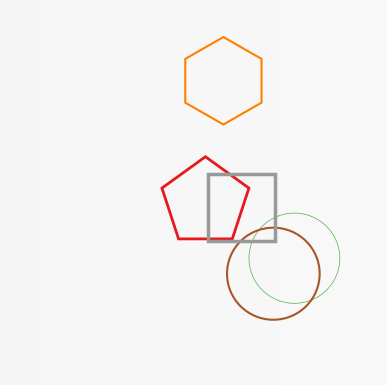[{"shape": "pentagon", "thickness": 2, "radius": 0.59, "center": [0.53, 0.475]}, {"shape": "circle", "thickness": 0.5, "radius": 0.59, "center": [0.76, 0.329]}, {"shape": "hexagon", "thickness": 1.5, "radius": 0.57, "center": [0.576, 0.79]}, {"shape": "circle", "thickness": 1.5, "radius": 0.6, "center": [0.705, 0.289]}, {"shape": "square", "thickness": 2.5, "radius": 0.43, "center": [0.622, 0.461]}]